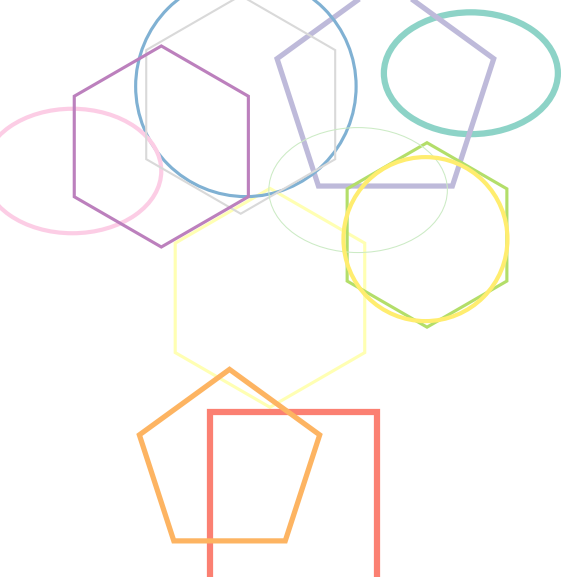[{"shape": "oval", "thickness": 3, "radius": 0.75, "center": [0.815, 0.872]}, {"shape": "hexagon", "thickness": 1.5, "radius": 0.95, "center": [0.467, 0.483]}, {"shape": "pentagon", "thickness": 2.5, "radius": 0.99, "center": [0.667, 0.837]}, {"shape": "square", "thickness": 3, "radius": 0.72, "center": [0.508, 0.142]}, {"shape": "circle", "thickness": 1.5, "radius": 0.95, "center": [0.426, 0.85]}, {"shape": "pentagon", "thickness": 2.5, "radius": 0.82, "center": [0.397, 0.195]}, {"shape": "hexagon", "thickness": 1.5, "radius": 0.8, "center": [0.739, 0.592]}, {"shape": "oval", "thickness": 2, "radius": 0.77, "center": [0.125, 0.703]}, {"shape": "hexagon", "thickness": 1, "radius": 0.94, "center": [0.417, 0.818]}, {"shape": "hexagon", "thickness": 1.5, "radius": 0.87, "center": [0.279, 0.745]}, {"shape": "oval", "thickness": 0.5, "radius": 0.77, "center": [0.62, 0.67]}, {"shape": "circle", "thickness": 2, "radius": 0.71, "center": [0.737, 0.585]}]